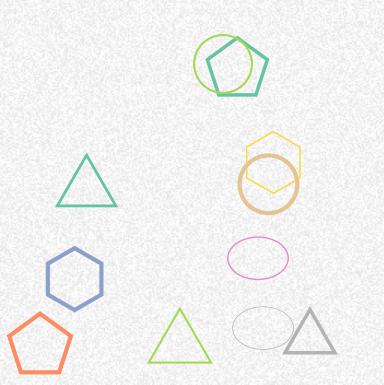[{"shape": "triangle", "thickness": 2, "radius": 0.44, "center": [0.225, 0.509]}, {"shape": "pentagon", "thickness": 2.5, "radius": 0.41, "center": [0.616, 0.82]}, {"shape": "pentagon", "thickness": 3, "radius": 0.42, "center": [0.104, 0.101]}, {"shape": "hexagon", "thickness": 3, "radius": 0.4, "center": [0.194, 0.275]}, {"shape": "oval", "thickness": 1, "radius": 0.39, "center": [0.67, 0.329]}, {"shape": "circle", "thickness": 1.5, "radius": 0.38, "center": [0.579, 0.834]}, {"shape": "triangle", "thickness": 1.5, "radius": 0.47, "center": [0.467, 0.105]}, {"shape": "hexagon", "thickness": 1, "radius": 0.4, "center": [0.71, 0.578]}, {"shape": "circle", "thickness": 3, "radius": 0.38, "center": [0.697, 0.521]}, {"shape": "triangle", "thickness": 2.5, "radius": 0.37, "center": [0.805, 0.121]}, {"shape": "oval", "thickness": 0.5, "radius": 0.4, "center": [0.683, 0.148]}]